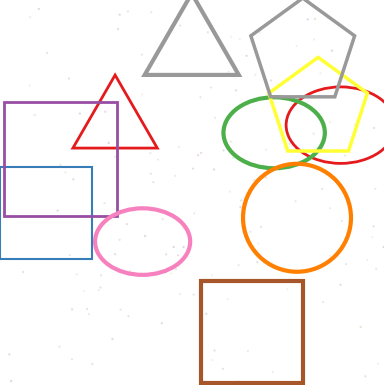[{"shape": "oval", "thickness": 2, "radius": 0.71, "center": [0.885, 0.675]}, {"shape": "triangle", "thickness": 2, "radius": 0.63, "center": [0.299, 0.679]}, {"shape": "square", "thickness": 1.5, "radius": 0.6, "center": [0.119, 0.447]}, {"shape": "oval", "thickness": 3, "radius": 0.66, "center": [0.712, 0.655]}, {"shape": "square", "thickness": 2, "radius": 0.74, "center": [0.157, 0.586]}, {"shape": "circle", "thickness": 3, "radius": 0.7, "center": [0.771, 0.434]}, {"shape": "pentagon", "thickness": 2.5, "radius": 0.67, "center": [0.826, 0.717]}, {"shape": "square", "thickness": 3, "radius": 0.66, "center": [0.654, 0.137]}, {"shape": "oval", "thickness": 3, "radius": 0.62, "center": [0.37, 0.373]}, {"shape": "pentagon", "thickness": 2.5, "radius": 0.71, "center": [0.786, 0.863]}, {"shape": "triangle", "thickness": 3, "radius": 0.71, "center": [0.498, 0.876]}]